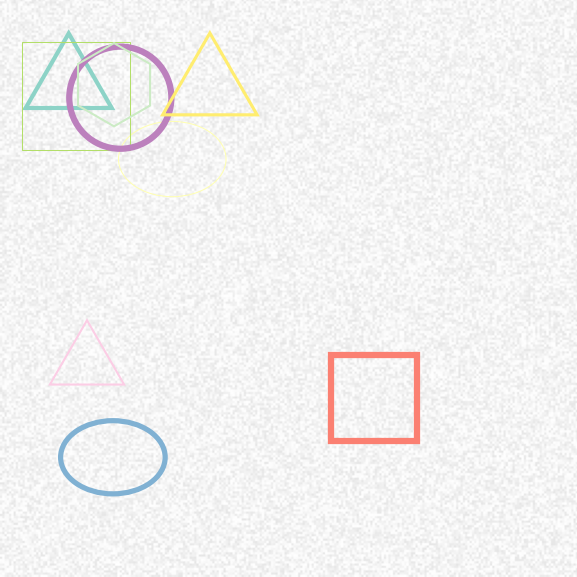[{"shape": "triangle", "thickness": 2, "radius": 0.43, "center": [0.119, 0.855]}, {"shape": "oval", "thickness": 0.5, "radius": 0.47, "center": [0.298, 0.724]}, {"shape": "square", "thickness": 3, "radius": 0.37, "center": [0.648, 0.31]}, {"shape": "oval", "thickness": 2.5, "radius": 0.45, "center": [0.195, 0.207]}, {"shape": "square", "thickness": 0.5, "radius": 0.47, "center": [0.131, 0.833]}, {"shape": "triangle", "thickness": 1, "radius": 0.37, "center": [0.151, 0.37]}, {"shape": "circle", "thickness": 3, "radius": 0.44, "center": [0.208, 0.83]}, {"shape": "hexagon", "thickness": 1, "radius": 0.36, "center": [0.197, 0.852]}, {"shape": "triangle", "thickness": 1.5, "radius": 0.47, "center": [0.363, 0.848]}]